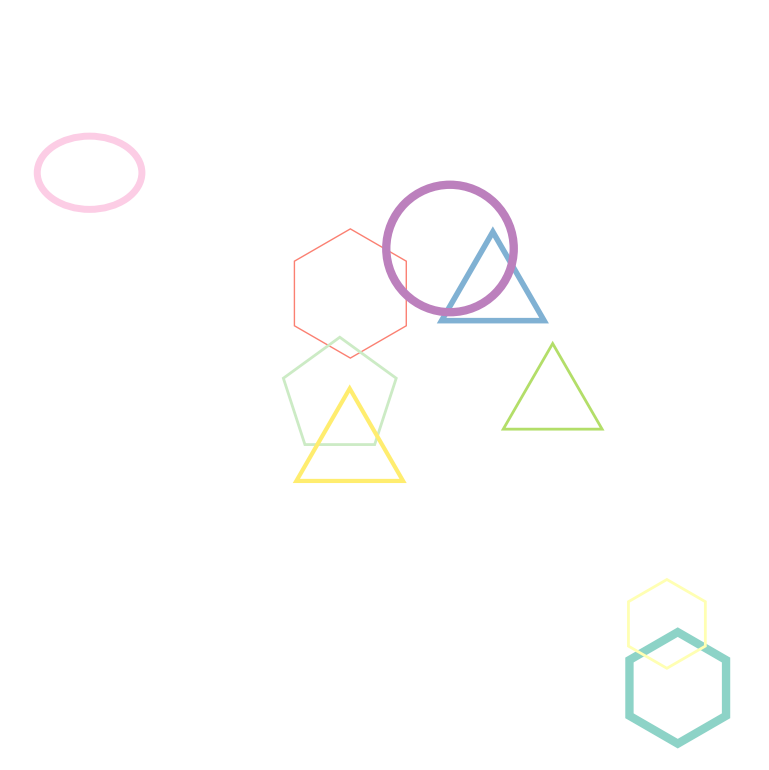[{"shape": "hexagon", "thickness": 3, "radius": 0.36, "center": [0.88, 0.107]}, {"shape": "hexagon", "thickness": 1, "radius": 0.29, "center": [0.866, 0.19]}, {"shape": "hexagon", "thickness": 0.5, "radius": 0.42, "center": [0.455, 0.619]}, {"shape": "triangle", "thickness": 2, "radius": 0.38, "center": [0.64, 0.622]}, {"shape": "triangle", "thickness": 1, "radius": 0.37, "center": [0.718, 0.48]}, {"shape": "oval", "thickness": 2.5, "radius": 0.34, "center": [0.116, 0.776]}, {"shape": "circle", "thickness": 3, "radius": 0.41, "center": [0.584, 0.677]}, {"shape": "pentagon", "thickness": 1, "radius": 0.39, "center": [0.441, 0.485]}, {"shape": "triangle", "thickness": 1.5, "radius": 0.4, "center": [0.454, 0.415]}]